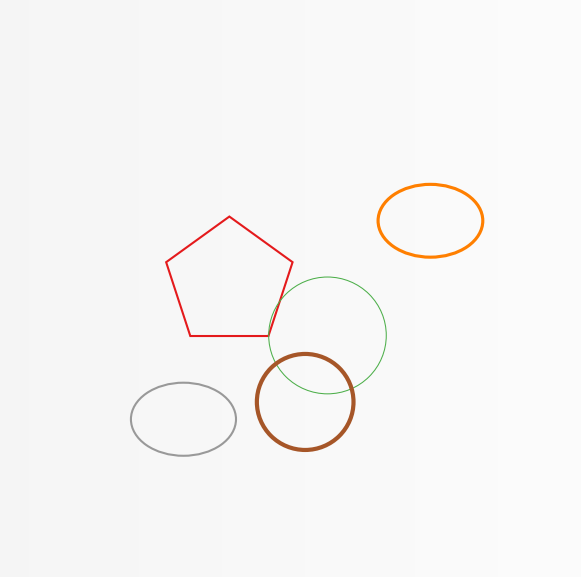[{"shape": "pentagon", "thickness": 1, "radius": 0.57, "center": [0.395, 0.51]}, {"shape": "circle", "thickness": 0.5, "radius": 0.51, "center": [0.563, 0.418]}, {"shape": "oval", "thickness": 1.5, "radius": 0.45, "center": [0.741, 0.617]}, {"shape": "circle", "thickness": 2, "radius": 0.42, "center": [0.525, 0.303]}, {"shape": "oval", "thickness": 1, "radius": 0.45, "center": [0.316, 0.273]}]